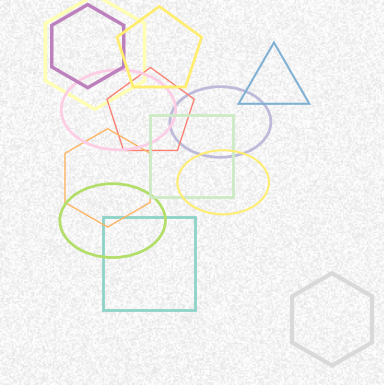[{"shape": "square", "thickness": 2, "radius": 0.6, "center": [0.387, 0.316]}, {"shape": "hexagon", "thickness": 2.5, "radius": 0.74, "center": [0.247, 0.865]}, {"shape": "oval", "thickness": 2, "radius": 0.66, "center": [0.572, 0.683]}, {"shape": "pentagon", "thickness": 1, "radius": 0.6, "center": [0.391, 0.706]}, {"shape": "triangle", "thickness": 1.5, "radius": 0.53, "center": [0.712, 0.783]}, {"shape": "hexagon", "thickness": 1, "radius": 0.64, "center": [0.279, 0.538]}, {"shape": "oval", "thickness": 2, "radius": 0.69, "center": [0.293, 0.427]}, {"shape": "oval", "thickness": 2, "radius": 0.74, "center": [0.308, 0.715]}, {"shape": "hexagon", "thickness": 3, "radius": 0.6, "center": [0.862, 0.171]}, {"shape": "hexagon", "thickness": 2.5, "radius": 0.54, "center": [0.228, 0.88]}, {"shape": "square", "thickness": 2, "radius": 0.53, "center": [0.497, 0.596]}, {"shape": "pentagon", "thickness": 2, "radius": 0.58, "center": [0.414, 0.868]}, {"shape": "oval", "thickness": 1.5, "radius": 0.59, "center": [0.58, 0.527]}]